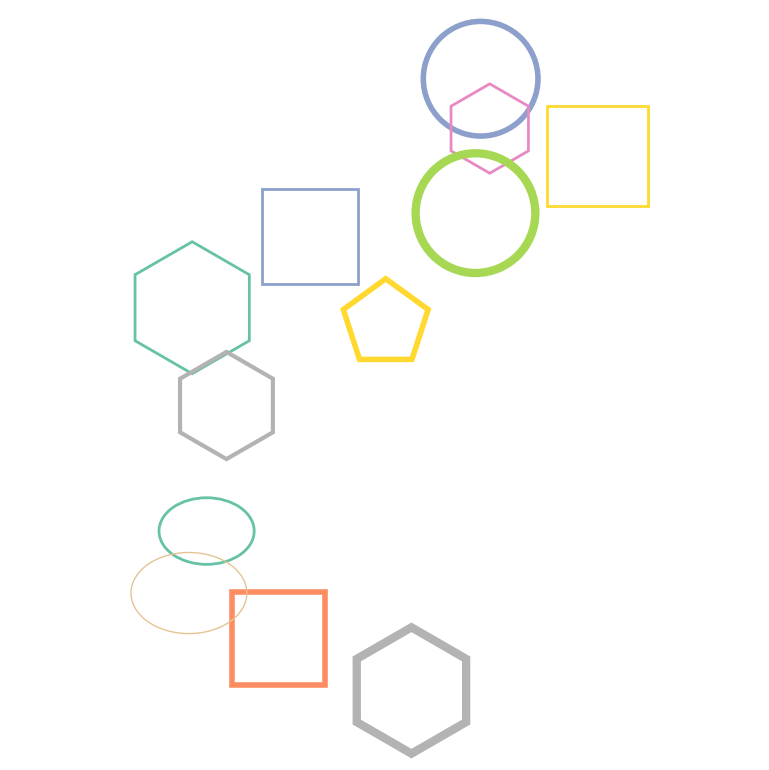[{"shape": "oval", "thickness": 1, "radius": 0.31, "center": [0.268, 0.31]}, {"shape": "hexagon", "thickness": 1, "radius": 0.43, "center": [0.25, 0.6]}, {"shape": "square", "thickness": 2, "radius": 0.3, "center": [0.361, 0.17]}, {"shape": "circle", "thickness": 2, "radius": 0.37, "center": [0.624, 0.898]}, {"shape": "square", "thickness": 1, "radius": 0.31, "center": [0.402, 0.693]}, {"shape": "hexagon", "thickness": 1, "radius": 0.29, "center": [0.636, 0.833]}, {"shape": "circle", "thickness": 3, "radius": 0.39, "center": [0.617, 0.723]}, {"shape": "pentagon", "thickness": 2, "radius": 0.29, "center": [0.501, 0.58]}, {"shape": "square", "thickness": 1, "radius": 0.33, "center": [0.776, 0.797]}, {"shape": "oval", "thickness": 0.5, "radius": 0.38, "center": [0.245, 0.23]}, {"shape": "hexagon", "thickness": 1.5, "radius": 0.35, "center": [0.294, 0.473]}, {"shape": "hexagon", "thickness": 3, "radius": 0.41, "center": [0.534, 0.103]}]